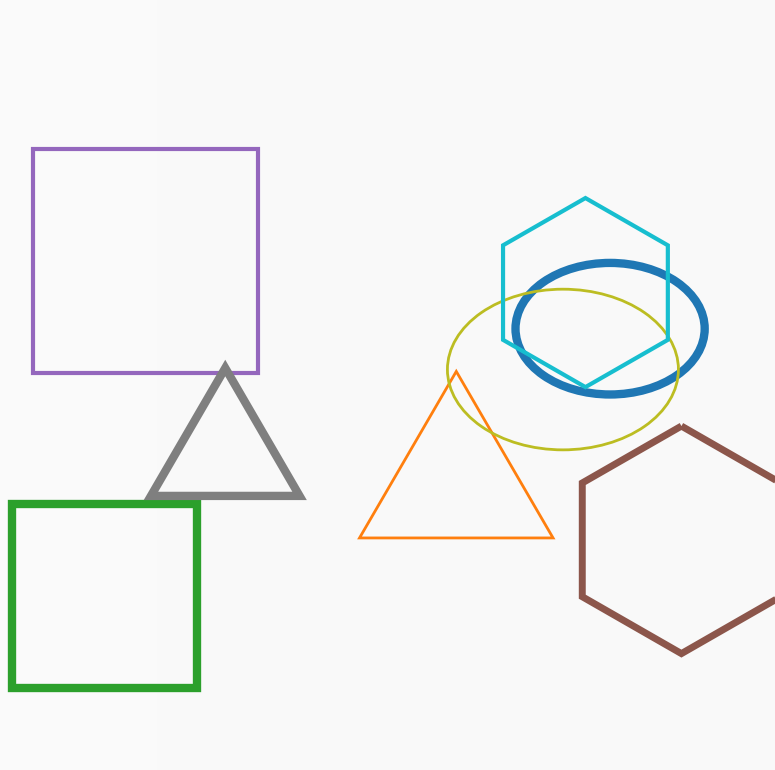[{"shape": "oval", "thickness": 3, "radius": 0.61, "center": [0.787, 0.573]}, {"shape": "triangle", "thickness": 1, "radius": 0.72, "center": [0.589, 0.373]}, {"shape": "square", "thickness": 3, "radius": 0.6, "center": [0.135, 0.226]}, {"shape": "square", "thickness": 1.5, "radius": 0.73, "center": [0.188, 0.661]}, {"shape": "hexagon", "thickness": 2.5, "radius": 0.74, "center": [0.879, 0.299]}, {"shape": "triangle", "thickness": 3, "radius": 0.55, "center": [0.291, 0.411]}, {"shape": "oval", "thickness": 1, "radius": 0.75, "center": [0.726, 0.52]}, {"shape": "hexagon", "thickness": 1.5, "radius": 0.61, "center": [0.755, 0.62]}]